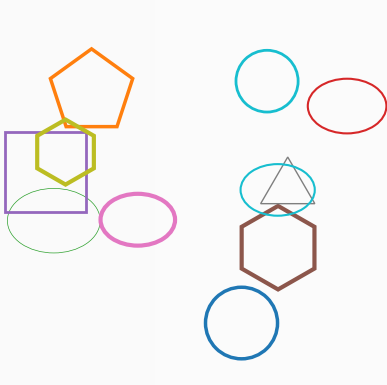[{"shape": "circle", "thickness": 2.5, "radius": 0.46, "center": [0.623, 0.161]}, {"shape": "pentagon", "thickness": 2.5, "radius": 0.56, "center": [0.236, 0.761]}, {"shape": "oval", "thickness": 0.5, "radius": 0.6, "center": [0.139, 0.427]}, {"shape": "oval", "thickness": 1.5, "radius": 0.51, "center": [0.896, 0.725]}, {"shape": "square", "thickness": 2, "radius": 0.52, "center": [0.117, 0.553]}, {"shape": "hexagon", "thickness": 3, "radius": 0.54, "center": [0.718, 0.357]}, {"shape": "oval", "thickness": 3, "radius": 0.48, "center": [0.356, 0.429]}, {"shape": "triangle", "thickness": 1, "radius": 0.4, "center": [0.743, 0.511]}, {"shape": "hexagon", "thickness": 3, "radius": 0.42, "center": [0.169, 0.605]}, {"shape": "circle", "thickness": 2, "radius": 0.4, "center": [0.689, 0.789]}, {"shape": "oval", "thickness": 1.5, "radius": 0.48, "center": [0.717, 0.507]}]